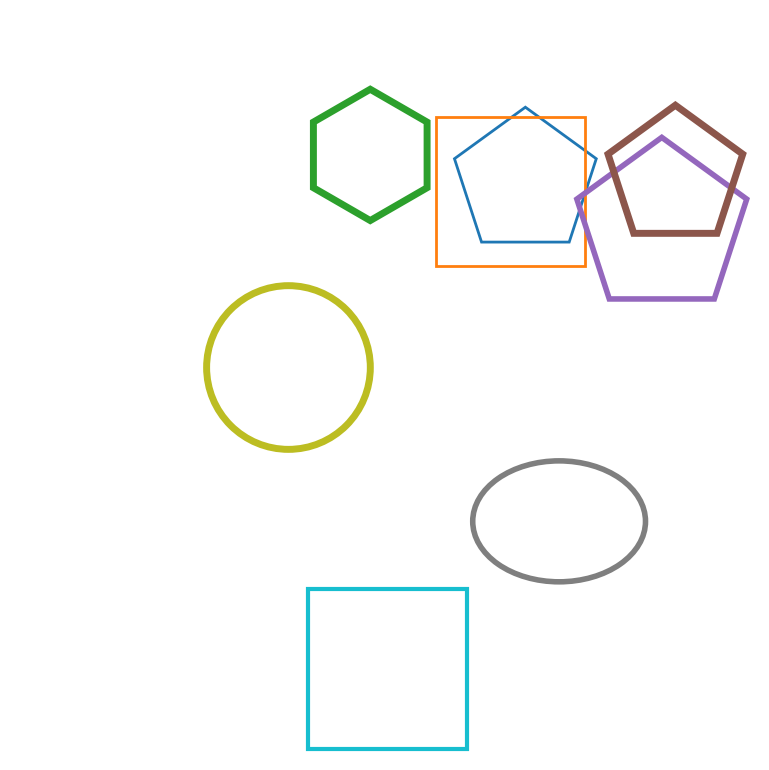[{"shape": "pentagon", "thickness": 1, "radius": 0.48, "center": [0.682, 0.764]}, {"shape": "square", "thickness": 1, "radius": 0.49, "center": [0.663, 0.751]}, {"shape": "hexagon", "thickness": 2.5, "radius": 0.43, "center": [0.481, 0.799]}, {"shape": "pentagon", "thickness": 2, "radius": 0.58, "center": [0.859, 0.706]}, {"shape": "pentagon", "thickness": 2.5, "radius": 0.46, "center": [0.877, 0.771]}, {"shape": "oval", "thickness": 2, "radius": 0.56, "center": [0.726, 0.323]}, {"shape": "circle", "thickness": 2.5, "radius": 0.53, "center": [0.375, 0.523]}, {"shape": "square", "thickness": 1.5, "radius": 0.52, "center": [0.503, 0.131]}]